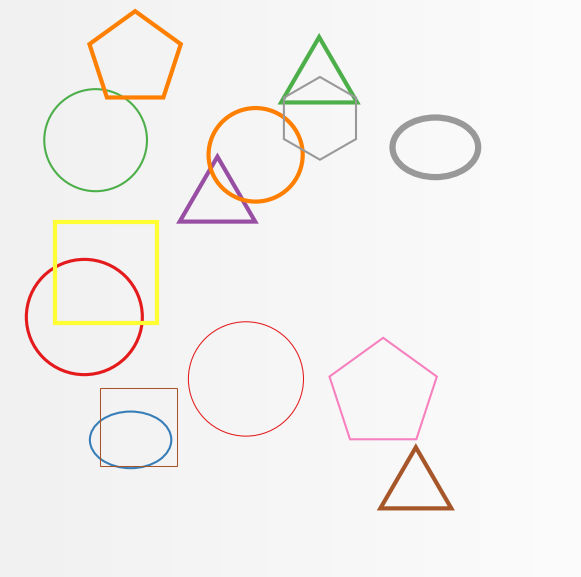[{"shape": "circle", "thickness": 0.5, "radius": 0.5, "center": [0.423, 0.343]}, {"shape": "circle", "thickness": 1.5, "radius": 0.5, "center": [0.145, 0.45]}, {"shape": "oval", "thickness": 1, "radius": 0.35, "center": [0.225, 0.237]}, {"shape": "circle", "thickness": 1, "radius": 0.44, "center": [0.165, 0.756]}, {"shape": "triangle", "thickness": 2, "radius": 0.38, "center": [0.549, 0.859]}, {"shape": "triangle", "thickness": 2, "radius": 0.37, "center": [0.374, 0.653]}, {"shape": "circle", "thickness": 2, "radius": 0.4, "center": [0.44, 0.731]}, {"shape": "pentagon", "thickness": 2, "radius": 0.41, "center": [0.232, 0.897]}, {"shape": "square", "thickness": 2, "radius": 0.44, "center": [0.183, 0.528]}, {"shape": "triangle", "thickness": 2, "radius": 0.35, "center": [0.715, 0.154]}, {"shape": "square", "thickness": 0.5, "radius": 0.33, "center": [0.238, 0.26]}, {"shape": "pentagon", "thickness": 1, "radius": 0.49, "center": [0.659, 0.317]}, {"shape": "oval", "thickness": 3, "radius": 0.37, "center": [0.749, 0.744]}, {"shape": "hexagon", "thickness": 1, "radius": 0.36, "center": [0.55, 0.794]}]